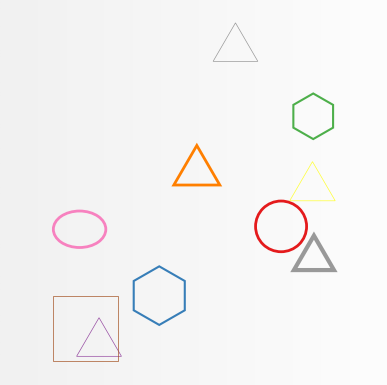[{"shape": "circle", "thickness": 2, "radius": 0.33, "center": [0.725, 0.412]}, {"shape": "hexagon", "thickness": 1.5, "radius": 0.38, "center": [0.411, 0.232]}, {"shape": "hexagon", "thickness": 1.5, "radius": 0.3, "center": [0.808, 0.698]}, {"shape": "triangle", "thickness": 0.5, "radius": 0.33, "center": [0.256, 0.108]}, {"shape": "triangle", "thickness": 2, "radius": 0.34, "center": [0.508, 0.554]}, {"shape": "triangle", "thickness": 0.5, "radius": 0.34, "center": [0.806, 0.512]}, {"shape": "square", "thickness": 0.5, "radius": 0.42, "center": [0.221, 0.146]}, {"shape": "oval", "thickness": 2, "radius": 0.34, "center": [0.205, 0.405]}, {"shape": "triangle", "thickness": 0.5, "radius": 0.33, "center": [0.608, 0.874]}, {"shape": "triangle", "thickness": 3, "radius": 0.3, "center": [0.81, 0.328]}]